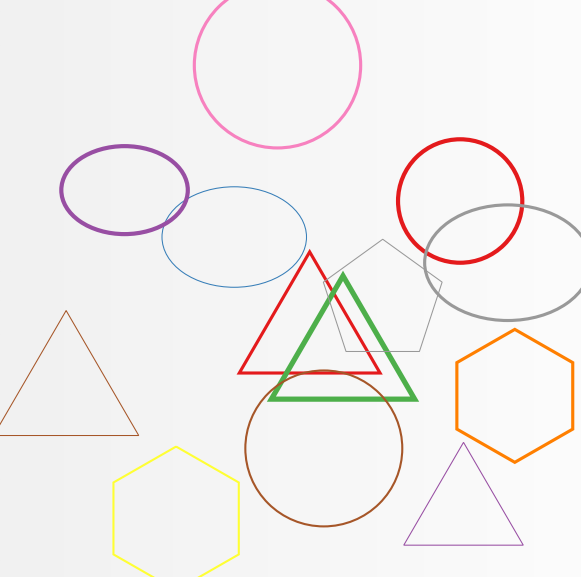[{"shape": "circle", "thickness": 2, "radius": 0.53, "center": [0.792, 0.651]}, {"shape": "triangle", "thickness": 1.5, "radius": 0.7, "center": [0.533, 0.423]}, {"shape": "oval", "thickness": 0.5, "radius": 0.62, "center": [0.403, 0.589]}, {"shape": "triangle", "thickness": 2.5, "radius": 0.71, "center": [0.59, 0.379]}, {"shape": "oval", "thickness": 2, "radius": 0.54, "center": [0.214, 0.67]}, {"shape": "triangle", "thickness": 0.5, "radius": 0.59, "center": [0.797, 0.114]}, {"shape": "hexagon", "thickness": 1.5, "radius": 0.58, "center": [0.886, 0.314]}, {"shape": "hexagon", "thickness": 1, "radius": 0.62, "center": [0.303, 0.101]}, {"shape": "triangle", "thickness": 0.5, "radius": 0.72, "center": [0.114, 0.317]}, {"shape": "circle", "thickness": 1, "radius": 0.68, "center": [0.557, 0.223]}, {"shape": "circle", "thickness": 1.5, "radius": 0.72, "center": [0.477, 0.886]}, {"shape": "oval", "thickness": 1.5, "radius": 0.72, "center": [0.874, 0.544]}, {"shape": "pentagon", "thickness": 0.5, "radius": 0.54, "center": [0.658, 0.477]}]